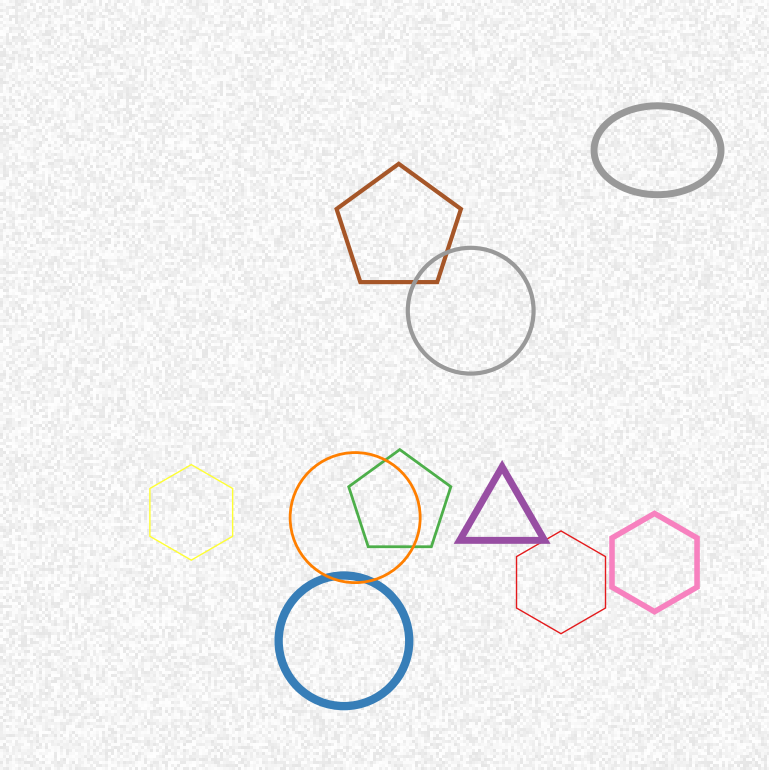[{"shape": "hexagon", "thickness": 0.5, "radius": 0.33, "center": [0.729, 0.244]}, {"shape": "circle", "thickness": 3, "radius": 0.42, "center": [0.447, 0.168]}, {"shape": "pentagon", "thickness": 1, "radius": 0.35, "center": [0.519, 0.346]}, {"shape": "triangle", "thickness": 2.5, "radius": 0.32, "center": [0.652, 0.33]}, {"shape": "circle", "thickness": 1, "radius": 0.42, "center": [0.461, 0.328]}, {"shape": "hexagon", "thickness": 0.5, "radius": 0.31, "center": [0.248, 0.335]}, {"shape": "pentagon", "thickness": 1.5, "radius": 0.42, "center": [0.518, 0.702]}, {"shape": "hexagon", "thickness": 2, "radius": 0.32, "center": [0.85, 0.269]}, {"shape": "circle", "thickness": 1.5, "radius": 0.41, "center": [0.611, 0.596]}, {"shape": "oval", "thickness": 2.5, "radius": 0.41, "center": [0.854, 0.805]}]